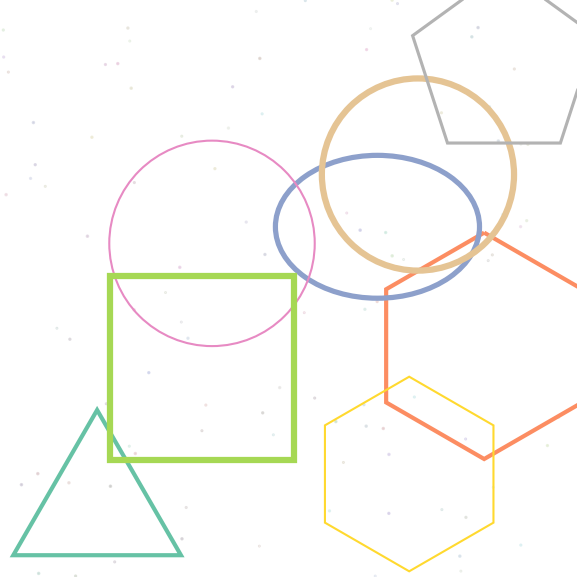[{"shape": "triangle", "thickness": 2, "radius": 0.84, "center": [0.168, 0.122]}, {"shape": "hexagon", "thickness": 2, "radius": 0.98, "center": [0.838, 0.4]}, {"shape": "oval", "thickness": 2.5, "radius": 0.88, "center": [0.654, 0.606]}, {"shape": "circle", "thickness": 1, "radius": 0.89, "center": [0.367, 0.578]}, {"shape": "square", "thickness": 3, "radius": 0.8, "center": [0.351, 0.362]}, {"shape": "hexagon", "thickness": 1, "radius": 0.84, "center": [0.709, 0.178]}, {"shape": "circle", "thickness": 3, "radius": 0.83, "center": [0.724, 0.697]}, {"shape": "pentagon", "thickness": 1.5, "radius": 0.83, "center": [0.873, 0.886]}]